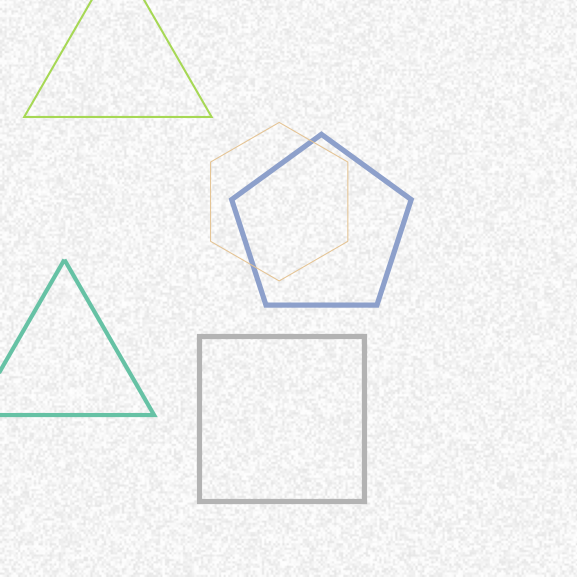[{"shape": "triangle", "thickness": 2, "radius": 0.9, "center": [0.112, 0.37]}, {"shape": "pentagon", "thickness": 2.5, "radius": 0.82, "center": [0.557, 0.603]}, {"shape": "triangle", "thickness": 1, "radius": 0.94, "center": [0.204, 0.89]}, {"shape": "hexagon", "thickness": 0.5, "radius": 0.69, "center": [0.483, 0.65]}, {"shape": "square", "thickness": 2.5, "radius": 0.71, "center": [0.488, 0.275]}]